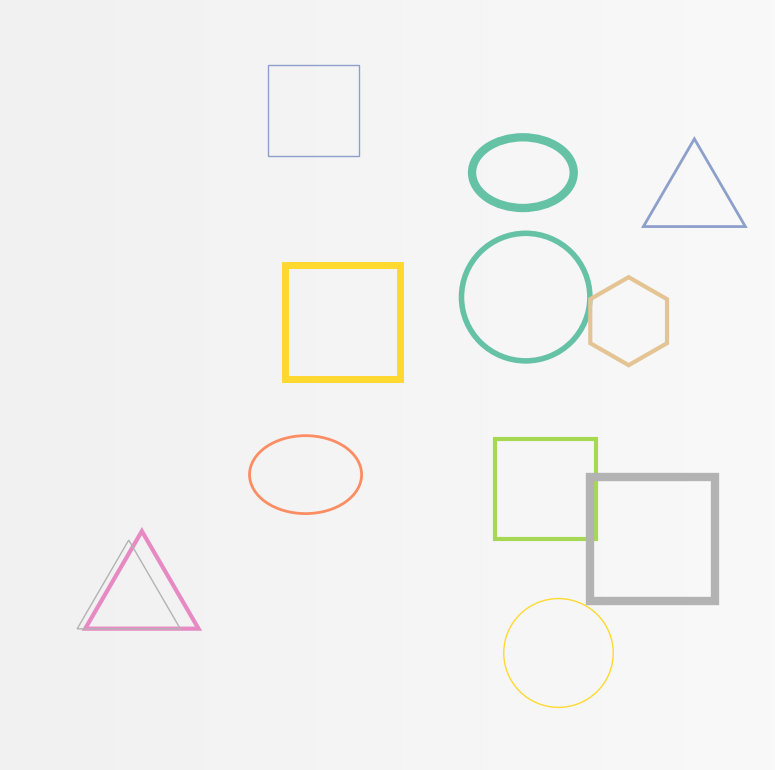[{"shape": "circle", "thickness": 2, "radius": 0.41, "center": [0.678, 0.614]}, {"shape": "oval", "thickness": 3, "radius": 0.33, "center": [0.675, 0.776]}, {"shape": "oval", "thickness": 1, "radius": 0.36, "center": [0.394, 0.384]}, {"shape": "triangle", "thickness": 1, "radius": 0.38, "center": [0.896, 0.744]}, {"shape": "square", "thickness": 0.5, "radius": 0.29, "center": [0.405, 0.857]}, {"shape": "triangle", "thickness": 1.5, "radius": 0.42, "center": [0.183, 0.226]}, {"shape": "square", "thickness": 1.5, "radius": 0.33, "center": [0.703, 0.365]}, {"shape": "square", "thickness": 2.5, "radius": 0.37, "center": [0.442, 0.582]}, {"shape": "circle", "thickness": 0.5, "radius": 0.35, "center": [0.721, 0.152]}, {"shape": "hexagon", "thickness": 1.5, "radius": 0.29, "center": [0.811, 0.583]}, {"shape": "square", "thickness": 3, "radius": 0.4, "center": [0.842, 0.3]}, {"shape": "triangle", "thickness": 0.5, "radius": 0.38, "center": [0.166, 0.222]}]